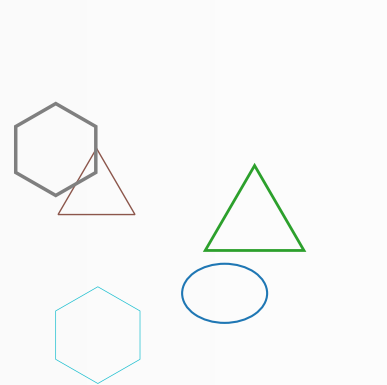[{"shape": "oval", "thickness": 1.5, "radius": 0.55, "center": [0.58, 0.238]}, {"shape": "triangle", "thickness": 2, "radius": 0.74, "center": [0.657, 0.423]}, {"shape": "triangle", "thickness": 1, "radius": 0.57, "center": [0.249, 0.5]}, {"shape": "hexagon", "thickness": 2.5, "radius": 0.6, "center": [0.144, 0.612]}, {"shape": "hexagon", "thickness": 0.5, "radius": 0.63, "center": [0.252, 0.13]}]